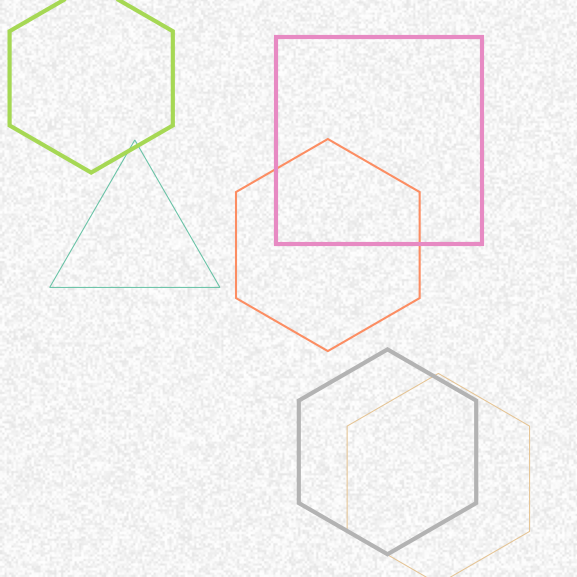[{"shape": "triangle", "thickness": 0.5, "radius": 0.85, "center": [0.233, 0.587]}, {"shape": "hexagon", "thickness": 1, "radius": 0.92, "center": [0.568, 0.575]}, {"shape": "square", "thickness": 2, "radius": 0.89, "center": [0.656, 0.756]}, {"shape": "hexagon", "thickness": 2, "radius": 0.82, "center": [0.158, 0.863]}, {"shape": "hexagon", "thickness": 0.5, "radius": 0.91, "center": [0.759, 0.17]}, {"shape": "hexagon", "thickness": 2, "radius": 0.89, "center": [0.671, 0.217]}]